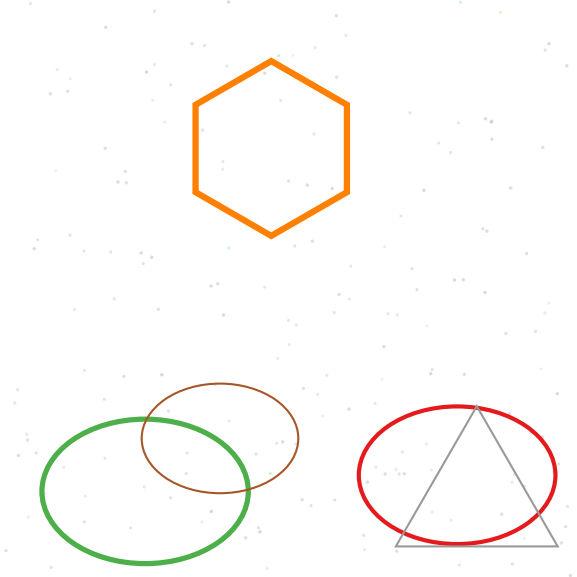[{"shape": "oval", "thickness": 2, "radius": 0.85, "center": [0.792, 0.176]}, {"shape": "oval", "thickness": 2.5, "radius": 0.89, "center": [0.251, 0.148]}, {"shape": "hexagon", "thickness": 3, "radius": 0.76, "center": [0.47, 0.742]}, {"shape": "oval", "thickness": 1, "radius": 0.68, "center": [0.381, 0.24]}, {"shape": "triangle", "thickness": 1, "radius": 0.81, "center": [0.826, 0.134]}]